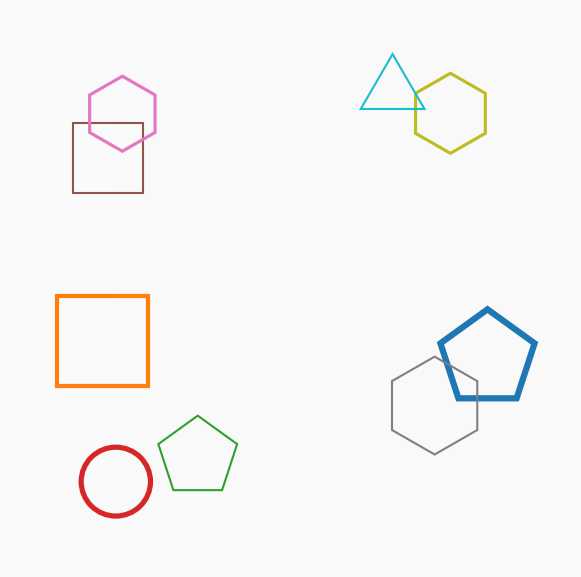[{"shape": "pentagon", "thickness": 3, "radius": 0.43, "center": [0.839, 0.378]}, {"shape": "square", "thickness": 2, "radius": 0.39, "center": [0.176, 0.408]}, {"shape": "pentagon", "thickness": 1, "radius": 0.36, "center": [0.34, 0.208]}, {"shape": "circle", "thickness": 2.5, "radius": 0.3, "center": [0.199, 0.165]}, {"shape": "square", "thickness": 1, "radius": 0.3, "center": [0.186, 0.725]}, {"shape": "hexagon", "thickness": 1.5, "radius": 0.32, "center": [0.211, 0.802]}, {"shape": "hexagon", "thickness": 1, "radius": 0.42, "center": [0.748, 0.297]}, {"shape": "hexagon", "thickness": 1.5, "radius": 0.35, "center": [0.775, 0.803]}, {"shape": "triangle", "thickness": 1, "radius": 0.32, "center": [0.675, 0.842]}]